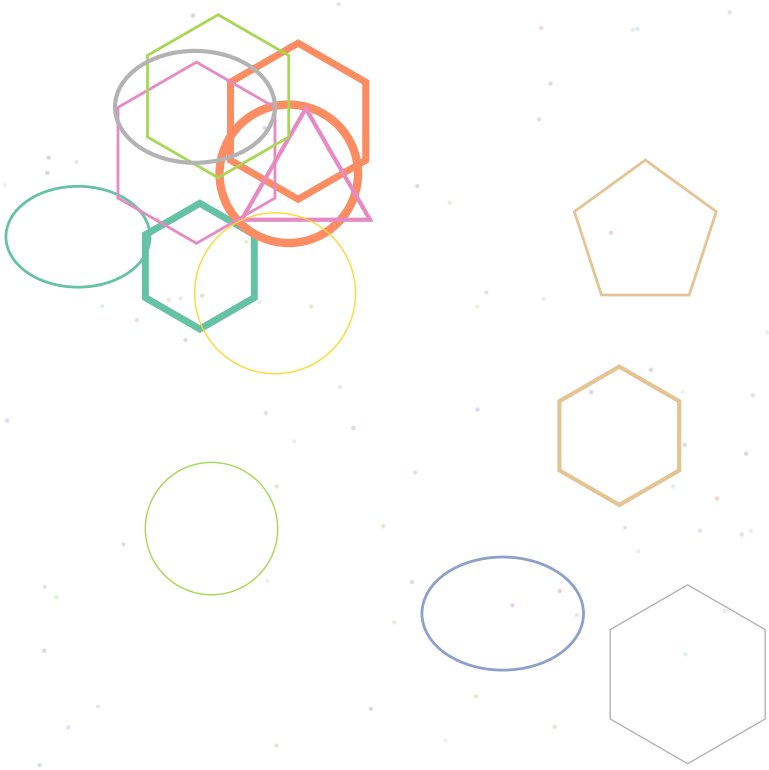[{"shape": "oval", "thickness": 1, "radius": 0.47, "center": [0.101, 0.693]}, {"shape": "hexagon", "thickness": 2.5, "radius": 0.41, "center": [0.26, 0.654]}, {"shape": "circle", "thickness": 3, "radius": 0.45, "center": [0.375, 0.774]}, {"shape": "hexagon", "thickness": 2.5, "radius": 0.51, "center": [0.387, 0.843]}, {"shape": "oval", "thickness": 1, "radius": 0.52, "center": [0.653, 0.203]}, {"shape": "hexagon", "thickness": 1, "radius": 0.59, "center": [0.255, 0.802]}, {"shape": "triangle", "thickness": 1.5, "radius": 0.48, "center": [0.397, 0.763]}, {"shape": "hexagon", "thickness": 1, "radius": 0.53, "center": [0.283, 0.875]}, {"shape": "circle", "thickness": 0.5, "radius": 0.43, "center": [0.275, 0.314]}, {"shape": "circle", "thickness": 0.5, "radius": 0.52, "center": [0.357, 0.619]}, {"shape": "pentagon", "thickness": 1, "radius": 0.48, "center": [0.838, 0.695]}, {"shape": "hexagon", "thickness": 1.5, "radius": 0.45, "center": [0.804, 0.434]}, {"shape": "hexagon", "thickness": 0.5, "radius": 0.58, "center": [0.893, 0.124]}, {"shape": "oval", "thickness": 1.5, "radius": 0.52, "center": [0.253, 0.861]}]